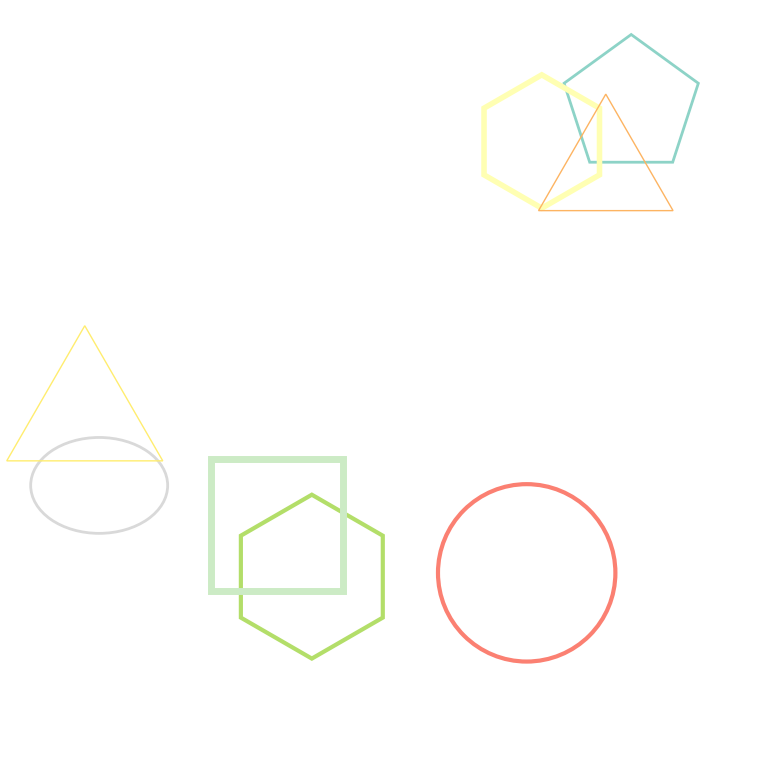[{"shape": "pentagon", "thickness": 1, "radius": 0.46, "center": [0.82, 0.863]}, {"shape": "hexagon", "thickness": 2, "radius": 0.43, "center": [0.704, 0.816]}, {"shape": "circle", "thickness": 1.5, "radius": 0.58, "center": [0.684, 0.256]}, {"shape": "triangle", "thickness": 0.5, "radius": 0.5, "center": [0.787, 0.777]}, {"shape": "hexagon", "thickness": 1.5, "radius": 0.53, "center": [0.405, 0.251]}, {"shape": "oval", "thickness": 1, "radius": 0.44, "center": [0.129, 0.37]}, {"shape": "square", "thickness": 2.5, "radius": 0.43, "center": [0.36, 0.318]}, {"shape": "triangle", "thickness": 0.5, "radius": 0.58, "center": [0.11, 0.46]}]